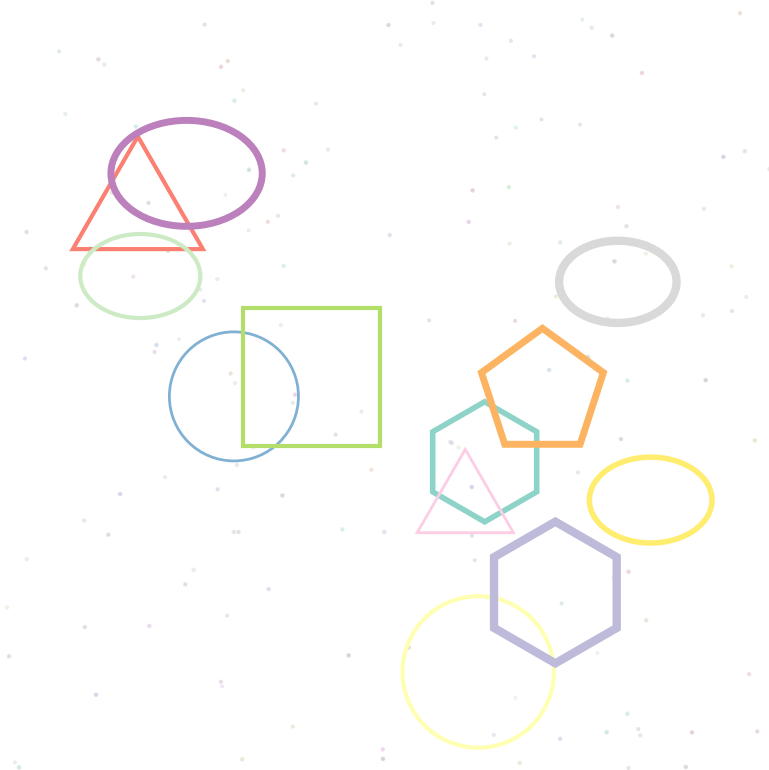[{"shape": "hexagon", "thickness": 2, "radius": 0.39, "center": [0.629, 0.4]}, {"shape": "circle", "thickness": 1.5, "radius": 0.49, "center": [0.621, 0.127]}, {"shape": "hexagon", "thickness": 3, "radius": 0.46, "center": [0.721, 0.231]}, {"shape": "triangle", "thickness": 1.5, "radius": 0.49, "center": [0.179, 0.725]}, {"shape": "circle", "thickness": 1, "radius": 0.42, "center": [0.304, 0.485]}, {"shape": "pentagon", "thickness": 2.5, "radius": 0.42, "center": [0.704, 0.49]}, {"shape": "square", "thickness": 1.5, "radius": 0.45, "center": [0.405, 0.51]}, {"shape": "triangle", "thickness": 1, "radius": 0.36, "center": [0.604, 0.344]}, {"shape": "oval", "thickness": 3, "radius": 0.38, "center": [0.802, 0.634]}, {"shape": "oval", "thickness": 2.5, "radius": 0.49, "center": [0.242, 0.775]}, {"shape": "oval", "thickness": 1.5, "radius": 0.39, "center": [0.182, 0.642]}, {"shape": "oval", "thickness": 2, "radius": 0.4, "center": [0.845, 0.351]}]